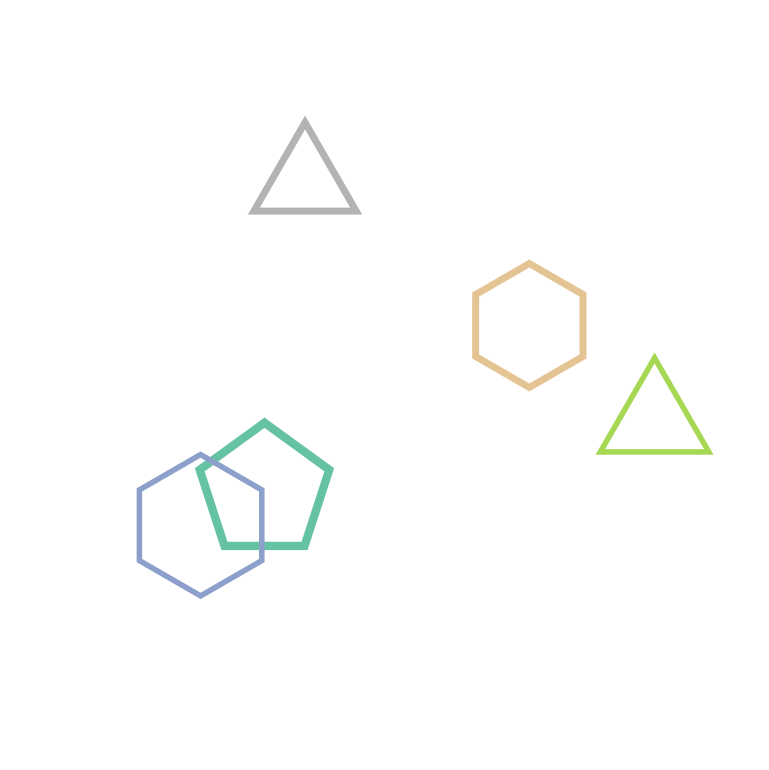[{"shape": "pentagon", "thickness": 3, "radius": 0.44, "center": [0.343, 0.363]}, {"shape": "hexagon", "thickness": 2, "radius": 0.46, "center": [0.261, 0.318]}, {"shape": "triangle", "thickness": 2, "radius": 0.41, "center": [0.85, 0.454]}, {"shape": "hexagon", "thickness": 2.5, "radius": 0.4, "center": [0.687, 0.577]}, {"shape": "triangle", "thickness": 2.5, "radius": 0.38, "center": [0.396, 0.764]}]